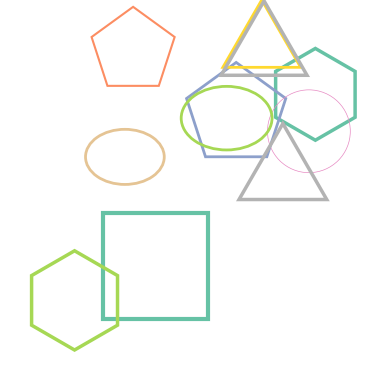[{"shape": "hexagon", "thickness": 2.5, "radius": 0.6, "center": [0.819, 0.755]}, {"shape": "square", "thickness": 3, "radius": 0.69, "center": [0.404, 0.309]}, {"shape": "pentagon", "thickness": 1.5, "radius": 0.57, "center": [0.346, 0.869]}, {"shape": "pentagon", "thickness": 2, "radius": 0.68, "center": [0.613, 0.702]}, {"shape": "circle", "thickness": 0.5, "radius": 0.54, "center": [0.802, 0.659]}, {"shape": "hexagon", "thickness": 2.5, "radius": 0.64, "center": [0.194, 0.22]}, {"shape": "oval", "thickness": 2, "radius": 0.59, "center": [0.589, 0.693]}, {"shape": "triangle", "thickness": 2, "radius": 0.58, "center": [0.68, 0.883]}, {"shape": "oval", "thickness": 2, "radius": 0.51, "center": [0.324, 0.593]}, {"shape": "triangle", "thickness": 2.5, "radius": 0.66, "center": [0.735, 0.548]}, {"shape": "triangle", "thickness": 2.5, "radius": 0.64, "center": [0.686, 0.869]}]